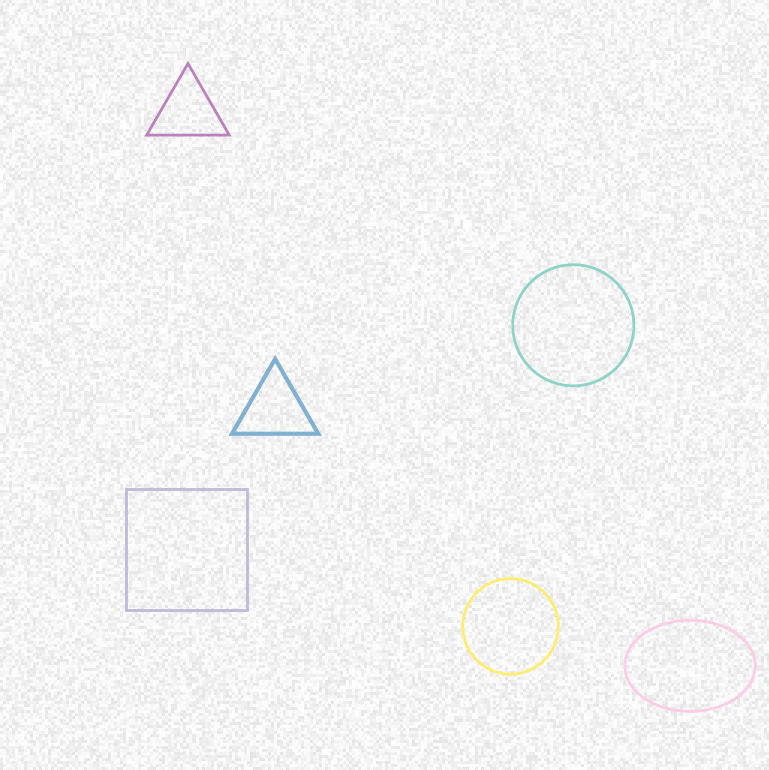[{"shape": "circle", "thickness": 1, "radius": 0.39, "center": [0.745, 0.578]}, {"shape": "square", "thickness": 1, "radius": 0.39, "center": [0.243, 0.286]}, {"shape": "triangle", "thickness": 1.5, "radius": 0.32, "center": [0.357, 0.469]}, {"shape": "oval", "thickness": 1, "radius": 0.42, "center": [0.896, 0.135]}, {"shape": "triangle", "thickness": 1, "radius": 0.31, "center": [0.244, 0.856]}, {"shape": "circle", "thickness": 1, "radius": 0.31, "center": [0.663, 0.187]}]